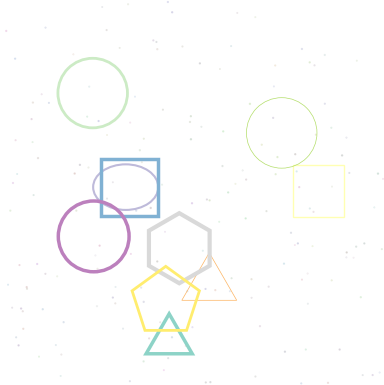[{"shape": "triangle", "thickness": 2.5, "radius": 0.35, "center": [0.439, 0.116]}, {"shape": "square", "thickness": 1, "radius": 0.33, "center": [0.828, 0.504]}, {"shape": "oval", "thickness": 1.5, "radius": 0.42, "center": [0.327, 0.514]}, {"shape": "square", "thickness": 2.5, "radius": 0.37, "center": [0.336, 0.512]}, {"shape": "triangle", "thickness": 0.5, "radius": 0.41, "center": [0.544, 0.261]}, {"shape": "circle", "thickness": 0.5, "radius": 0.46, "center": [0.732, 0.655]}, {"shape": "hexagon", "thickness": 3, "radius": 0.46, "center": [0.466, 0.355]}, {"shape": "circle", "thickness": 2.5, "radius": 0.46, "center": [0.243, 0.386]}, {"shape": "circle", "thickness": 2, "radius": 0.45, "center": [0.241, 0.758]}, {"shape": "pentagon", "thickness": 2, "radius": 0.46, "center": [0.431, 0.216]}]